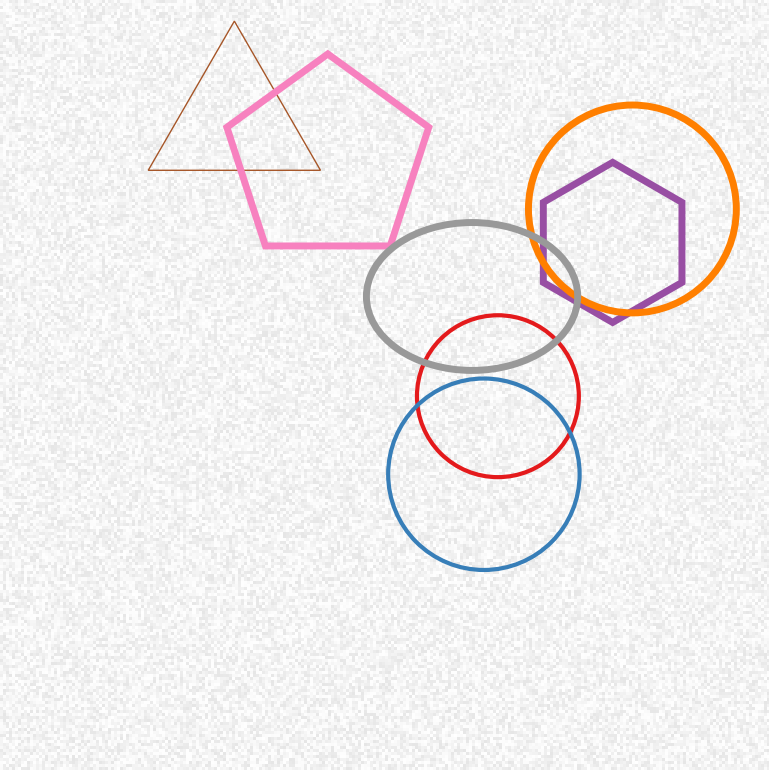[{"shape": "circle", "thickness": 1.5, "radius": 0.53, "center": [0.647, 0.485]}, {"shape": "circle", "thickness": 1.5, "radius": 0.62, "center": [0.628, 0.384]}, {"shape": "hexagon", "thickness": 2.5, "radius": 0.52, "center": [0.796, 0.685]}, {"shape": "circle", "thickness": 2.5, "radius": 0.67, "center": [0.821, 0.729]}, {"shape": "triangle", "thickness": 0.5, "radius": 0.65, "center": [0.304, 0.843]}, {"shape": "pentagon", "thickness": 2.5, "radius": 0.69, "center": [0.426, 0.792]}, {"shape": "oval", "thickness": 2.5, "radius": 0.69, "center": [0.613, 0.615]}]